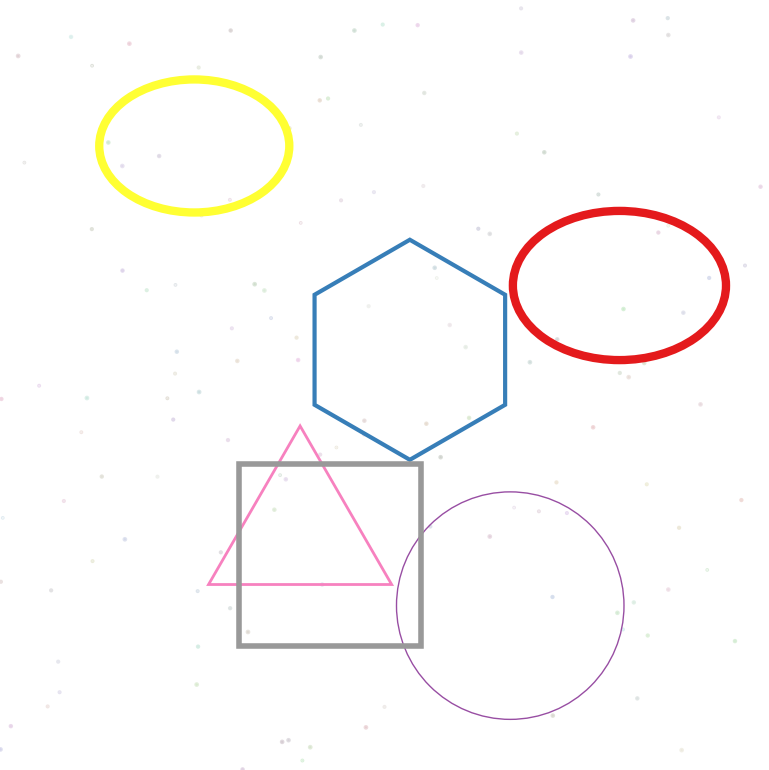[{"shape": "oval", "thickness": 3, "radius": 0.69, "center": [0.804, 0.629]}, {"shape": "hexagon", "thickness": 1.5, "radius": 0.71, "center": [0.532, 0.546]}, {"shape": "circle", "thickness": 0.5, "radius": 0.74, "center": [0.663, 0.213]}, {"shape": "oval", "thickness": 3, "radius": 0.62, "center": [0.252, 0.81]}, {"shape": "triangle", "thickness": 1, "radius": 0.69, "center": [0.39, 0.31]}, {"shape": "square", "thickness": 2, "radius": 0.59, "center": [0.429, 0.279]}]